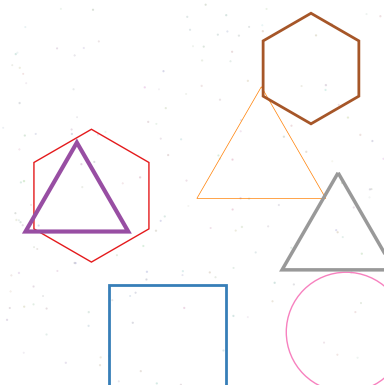[{"shape": "hexagon", "thickness": 1, "radius": 0.86, "center": [0.237, 0.492]}, {"shape": "square", "thickness": 2, "radius": 0.76, "center": [0.434, 0.107]}, {"shape": "triangle", "thickness": 3, "radius": 0.77, "center": [0.2, 0.476]}, {"shape": "triangle", "thickness": 0.5, "radius": 0.97, "center": [0.679, 0.581]}, {"shape": "hexagon", "thickness": 2, "radius": 0.72, "center": [0.808, 0.822]}, {"shape": "circle", "thickness": 1, "radius": 0.78, "center": [0.899, 0.137]}, {"shape": "triangle", "thickness": 2.5, "radius": 0.84, "center": [0.878, 0.383]}]